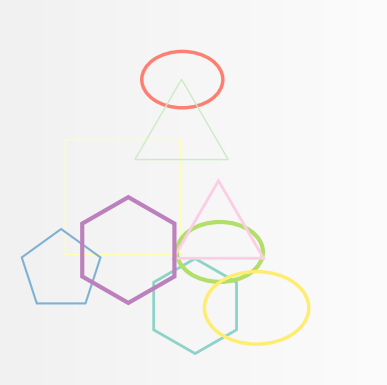[{"shape": "hexagon", "thickness": 2, "radius": 0.62, "center": [0.504, 0.205]}, {"shape": "square", "thickness": 1, "radius": 0.75, "center": [0.316, 0.491]}, {"shape": "oval", "thickness": 2.5, "radius": 0.52, "center": [0.47, 0.793]}, {"shape": "pentagon", "thickness": 1.5, "radius": 0.53, "center": [0.158, 0.298]}, {"shape": "oval", "thickness": 3, "radius": 0.56, "center": [0.567, 0.346]}, {"shape": "triangle", "thickness": 2, "radius": 0.67, "center": [0.564, 0.396]}, {"shape": "hexagon", "thickness": 3, "radius": 0.69, "center": [0.331, 0.351]}, {"shape": "triangle", "thickness": 1, "radius": 0.7, "center": [0.469, 0.655]}, {"shape": "oval", "thickness": 2.5, "radius": 0.67, "center": [0.662, 0.2]}]